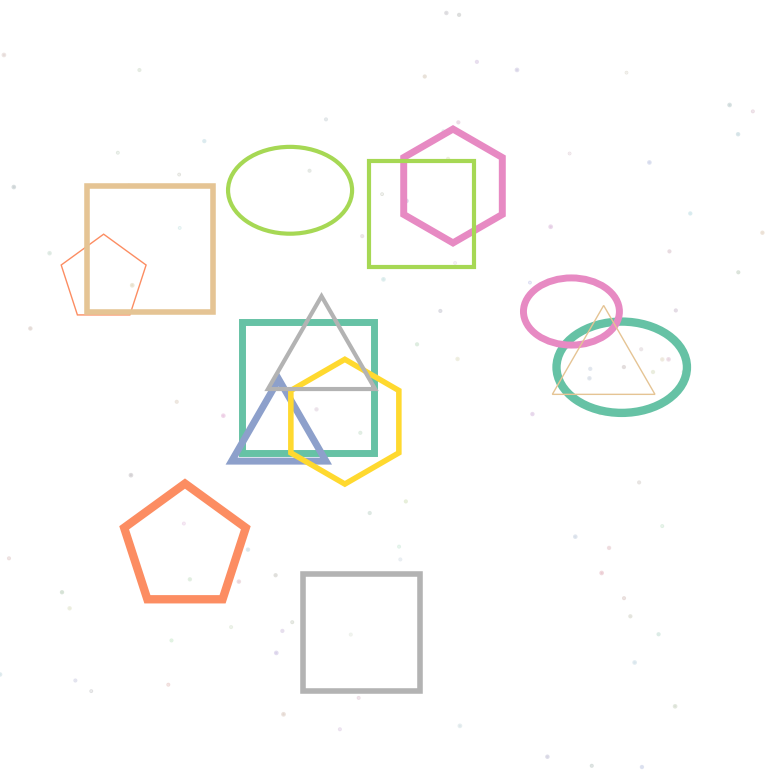[{"shape": "oval", "thickness": 3, "radius": 0.42, "center": [0.807, 0.523]}, {"shape": "square", "thickness": 2.5, "radius": 0.43, "center": [0.4, 0.497]}, {"shape": "pentagon", "thickness": 3, "radius": 0.42, "center": [0.24, 0.289]}, {"shape": "pentagon", "thickness": 0.5, "radius": 0.29, "center": [0.135, 0.638]}, {"shape": "triangle", "thickness": 2.5, "radius": 0.35, "center": [0.362, 0.437]}, {"shape": "oval", "thickness": 2.5, "radius": 0.31, "center": [0.742, 0.595]}, {"shape": "hexagon", "thickness": 2.5, "radius": 0.37, "center": [0.588, 0.758]}, {"shape": "square", "thickness": 1.5, "radius": 0.34, "center": [0.548, 0.722]}, {"shape": "oval", "thickness": 1.5, "radius": 0.4, "center": [0.377, 0.753]}, {"shape": "hexagon", "thickness": 2, "radius": 0.4, "center": [0.448, 0.452]}, {"shape": "square", "thickness": 2, "radius": 0.41, "center": [0.194, 0.677]}, {"shape": "triangle", "thickness": 0.5, "radius": 0.38, "center": [0.784, 0.526]}, {"shape": "triangle", "thickness": 1.5, "radius": 0.4, "center": [0.418, 0.535]}, {"shape": "square", "thickness": 2, "radius": 0.38, "center": [0.47, 0.179]}]